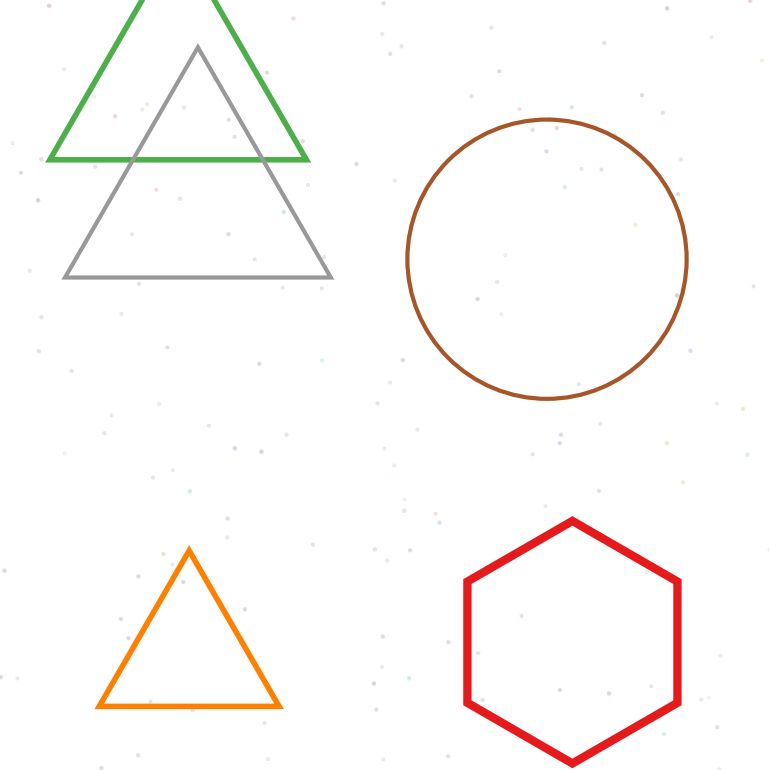[{"shape": "hexagon", "thickness": 3, "radius": 0.79, "center": [0.743, 0.166]}, {"shape": "triangle", "thickness": 2, "radius": 0.96, "center": [0.231, 0.889]}, {"shape": "triangle", "thickness": 2, "radius": 0.67, "center": [0.246, 0.15]}, {"shape": "circle", "thickness": 1.5, "radius": 0.91, "center": [0.71, 0.663]}, {"shape": "triangle", "thickness": 1.5, "radius": 1.0, "center": [0.257, 0.739]}]